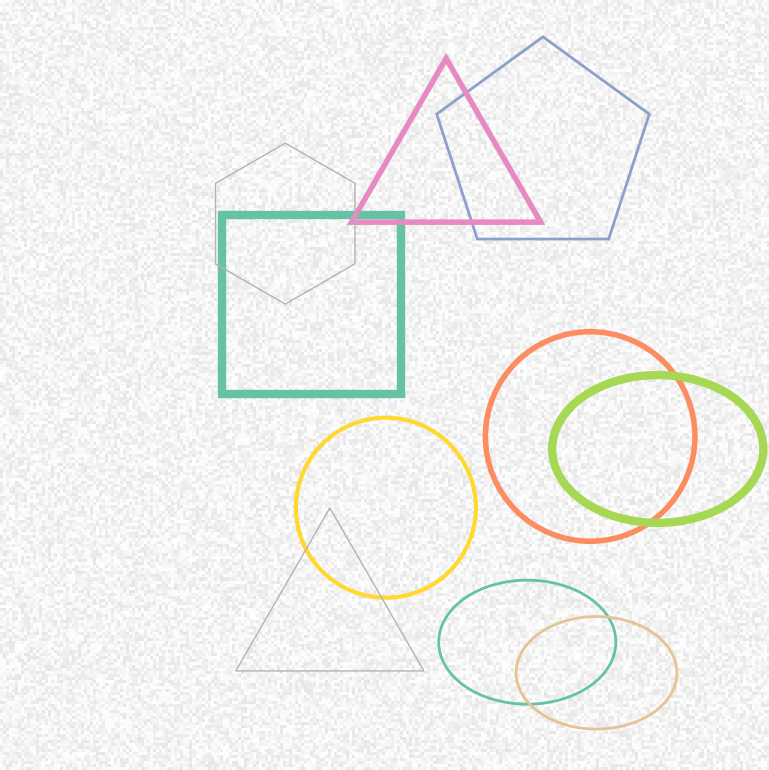[{"shape": "oval", "thickness": 1, "radius": 0.58, "center": [0.685, 0.166]}, {"shape": "square", "thickness": 3, "radius": 0.58, "center": [0.405, 0.605]}, {"shape": "circle", "thickness": 2, "radius": 0.68, "center": [0.766, 0.433]}, {"shape": "pentagon", "thickness": 1, "radius": 0.73, "center": [0.705, 0.807]}, {"shape": "triangle", "thickness": 2, "radius": 0.71, "center": [0.579, 0.782]}, {"shape": "oval", "thickness": 3, "radius": 0.69, "center": [0.854, 0.417]}, {"shape": "circle", "thickness": 1.5, "radius": 0.58, "center": [0.501, 0.341]}, {"shape": "oval", "thickness": 1, "radius": 0.52, "center": [0.775, 0.126]}, {"shape": "hexagon", "thickness": 0.5, "radius": 0.52, "center": [0.37, 0.71]}, {"shape": "triangle", "thickness": 0.5, "radius": 0.71, "center": [0.428, 0.199]}]